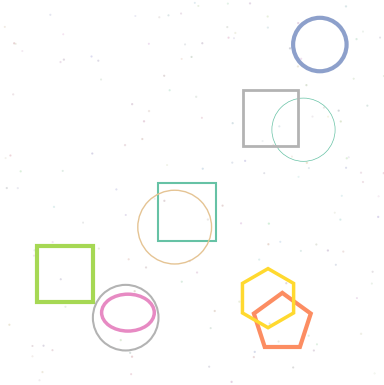[{"shape": "circle", "thickness": 0.5, "radius": 0.41, "center": [0.788, 0.663]}, {"shape": "square", "thickness": 1.5, "radius": 0.38, "center": [0.485, 0.449]}, {"shape": "pentagon", "thickness": 3, "radius": 0.39, "center": [0.733, 0.162]}, {"shape": "circle", "thickness": 3, "radius": 0.35, "center": [0.831, 0.884]}, {"shape": "oval", "thickness": 2.5, "radius": 0.34, "center": [0.332, 0.188]}, {"shape": "square", "thickness": 3, "radius": 0.36, "center": [0.168, 0.289]}, {"shape": "hexagon", "thickness": 2.5, "radius": 0.38, "center": [0.696, 0.226]}, {"shape": "circle", "thickness": 1, "radius": 0.48, "center": [0.454, 0.41]}, {"shape": "square", "thickness": 2, "radius": 0.36, "center": [0.703, 0.693]}, {"shape": "circle", "thickness": 1.5, "radius": 0.43, "center": [0.326, 0.175]}]